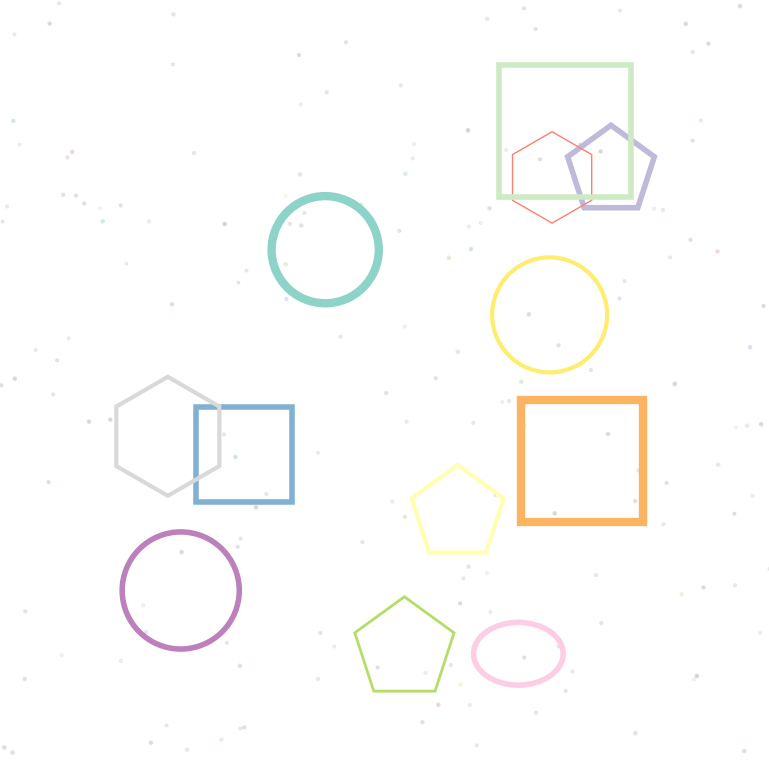[{"shape": "circle", "thickness": 3, "radius": 0.35, "center": [0.422, 0.676]}, {"shape": "pentagon", "thickness": 1.5, "radius": 0.31, "center": [0.594, 0.333]}, {"shape": "pentagon", "thickness": 2, "radius": 0.3, "center": [0.793, 0.778]}, {"shape": "hexagon", "thickness": 0.5, "radius": 0.3, "center": [0.717, 0.77]}, {"shape": "square", "thickness": 2, "radius": 0.31, "center": [0.317, 0.41]}, {"shape": "square", "thickness": 3, "radius": 0.4, "center": [0.756, 0.401]}, {"shape": "pentagon", "thickness": 1, "radius": 0.34, "center": [0.525, 0.157]}, {"shape": "oval", "thickness": 2, "radius": 0.29, "center": [0.673, 0.151]}, {"shape": "hexagon", "thickness": 1.5, "radius": 0.39, "center": [0.218, 0.433]}, {"shape": "circle", "thickness": 2, "radius": 0.38, "center": [0.235, 0.233]}, {"shape": "square", "thickness": 2, "radius": 0.43, "center": [0.734, 0.83]}, {"shape": "circle", "thickness": 1.5, "radius": 0.37, "center": [0.714, 0.591]}]